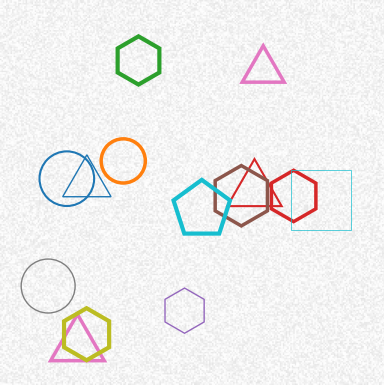[{"shape": "circle", "thickness": 1.5, "radius": 0.35, "center": [0.174, 0.536]}, {"shape": "triangle", "thickness": 1, "radius": 0.36, "center": [0.226, 0.525]}, {"shape": "circle", "thickness": 2.5, "radius": 0.29, "center": [0.32, 0.582]}, {"shape": "hexagon", "thickness": 3, "radius": 0.31, "center": [0.36, 0.843]}, {"shape": "triangle", "thickness": 1.5, "radius": 0.41, "center": [0.661, 0.505]}, {"shape": "hexagon", "thickness": 2.5, "radius": 0.33, "center": [0.763, 0.491]}, {"shape": "hexagon", "thickness": 1, "radius": 0.29, "center": [0.479, 0.193]}, {"shape": "hexagon", "thickness": 2.5, "radius": 0.39, "center": [0.627, 0.492]}, {"shape": "triangle", "thickness": 2.5, "radius": 0.4, "center": [0.201, 0.103]}, {"shape": "triangle", "thickness": 2.5, "radius": 0.32, "center": [0.684, 0.818]}, {"shape": "circle", "thickness": 1, "radius": 0.35, "center": [0.125, 0.257]}, {"shape": "hexagon", "thickness": 3, "radius": 0.34, "center": [0.225, 0.132]}, {"shape": "pentagon", "thickness": 3, "radius": 0.39, "center": [0.524, 0.456]}, {"shape": "square", "thickness": 0.5, "radius": 0.39, "center": [0.835, 0.481]}]